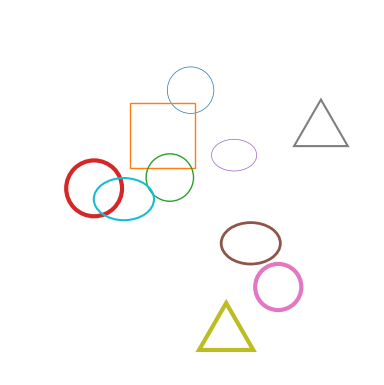[{"shape": "circle", "thickness": 0.5, "radius": 0.3, "center": [0.495, 0.766]}, {"shape": "square", "thickness": 1, "radius": 0.43, "center": [0.422, 0.648]}, {"shape": "circle", "thickness": 1, "radius": 0.31, "center": [0.441, 0.539]}, {"shape": "circle", "thickness": 3, "radius": 0.36, "center": [0.244, 0.511]}, {"shape": "oval", "thickness": 0.5, "radius": 0.29, "center": [0.608, 0.597]}, {"shape": "oval", "thickness": 2, "radius": 0.38, "center": [0.651, 0.368]}, {"shape": "circle", "thickness": 3, "radius": 0.3, "center": [0.723, 0.255]}, {"shape": "triangle", "thickness": 1.5, "radius": 0.4, "center": [0.834, 0.661]}, {"shape": "triangle", "thickness": 3, "radius": 0.41, "center": [0.587, 0.132]}, {"shape": "oval", "thickness": 1.5, "radius": 0.39, "center": [0.322, 0.483]}]